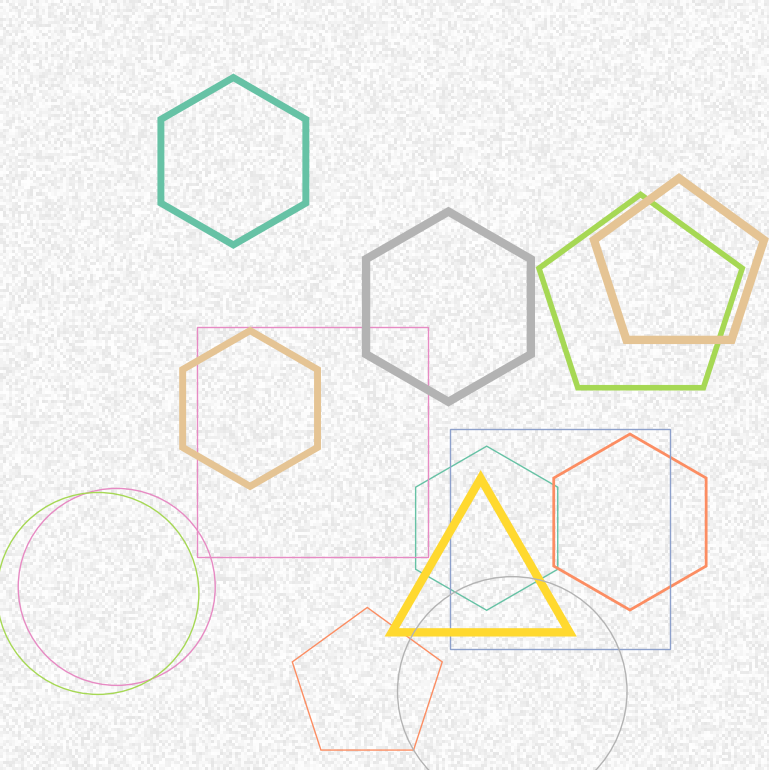[{"shape": "hexagon", "thickness": 2.5, "radius": 0.54, "center": [0.303, 0.791]}, {"shape": "hexagon", "thickness": 0.5, "radius": 0.53, "center": [0.632, 0.314]}, {"shape": "pentagon", "thickness": 0.5, "radius": 0.51, "center": [0.477, 0.109]}, {"shape": "hexagon", "thickness": 1, "radius": 0.57, "center": [0.818, 0.322]}, {"shape": "square", "thickness": 0.5, "radius": 0.71, "center": [0.727, 0.301]}, {"shape": "square", "thickness": 0.5, "radius": 0.75, "center": [0.406, 0.426]}, {"shape": "circle", "thickness": 0.5, "radius": 0.64, "center": [0.152, 0.238]}, {"shape": "circle", "thickness": 0.5, "radius": 0.66, "center": [0.127, 0.229]}, {"shape": "pentagon", "thickness": 2, "radius": 0.69, "center": [0.832, 0.609]}, {"shape": "triangle", "thickness": 3, "radius": 0.67, "center": [0.624, 0.245]}, {"shape": "hexagon", "thickness": 2.5, "radius": 0.51, "center": [0.325, 0.47]}, {"shape": "pentagon", "thickness": 3, "radius": 0.58, "center": [0.882, 0.652]}, {"shape": "hexagon", "thickness": 3, "radius": 0.62, "center": [0.582, 0.602]}, {"shape": "circle", "thickness": 0.5, "radius": 0.75, "center": [0.665, 0.102]}]